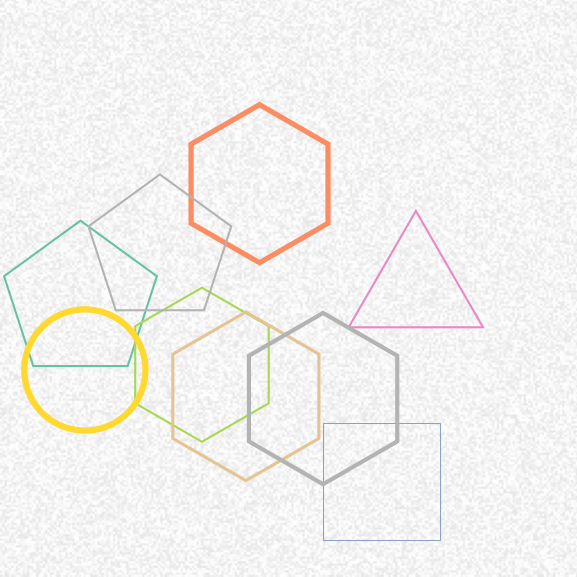[{"shape": "pentagon", "thickness": 1, "radius": 0.7, "center": [0.139, 0.478]}, {"shape": "hexagon", "thickness": 2.5, "radius": 0.68, "center": [0.449, 0.681]}, {"shape": "square", "thickness": 0.5, "radius": 0.51, "center": [0.66, 0.166]}, {"shape": "triangle", "thickness": 1, "radius": 0.67, "center": [0.72, 0.5]}, {"shape": "hexagon", "thickness": 1, "radius": 0.67, "center": [0.35, 0.368]}, {"shape": "circle", "thickness": 3, "radius": 0.52, "center": [0.147, 0.359]}, {"shape": "hexagon", "thickness": 1.5, "radius": 0.73, "center": [0.426, 0.313]}, {"shape": "hexagon", "thickness": 2, "radius": 0.74, "center": [0.559, 0.309]}, {"shape": "pentagon", "thickness": 1, "radius": 0.65, "center": [0.277, 0.567]}]